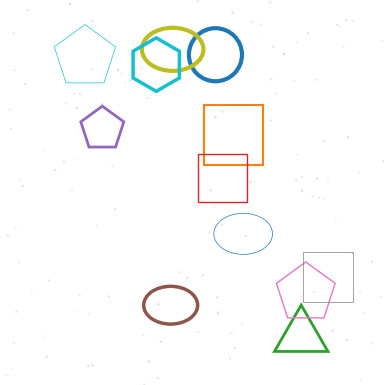[{"shape": "circle", "thickness": 3, "radius": 0.34, "center": [0.56, 0.858]}, {"shape": "oval", "thickness": 0.5, "radius": 0.38, "center": [0.632, 0.393]}, {"shape": "square", "thickness": 1.5, "radius": 0.39, "center": [0.607, 0.65]}, {"shape": "triangle", "thickness": 2, "radius": 0.4, "center": [0.782, 0.127]}, {"shape": "square", "thickness": 1, "radius": 0.32, "center": [0.577, 0.538]}, {"shape": "pentagon", "thickness": 2, "radius": 0.29, "center": [0.266, 0.666]}, {"shape": "oval", "thickness": 2.5, "radius": 0.35, "center": [0.443, 0.207]}, {"shape": "pentagon", "thickness": 1, "radius": 0.4, "center": [0.794, 0.239]}, {"shape": "square", "thickness": 0.5, "radius": 0.32, "center": [0.852, 0.281]}, {"shape": "oval", "thickness": 3, "radius": 0.4, "center": [0.448, 0.872]}, {"shape": "hexagon", "thickness": 2.5, "radius": 0.35, "center": [0.406, 0.832]}, {"shape": "pentagon", "thickness": 0.5, "radius": 0.42, "center": [0.221, 0.853]}]